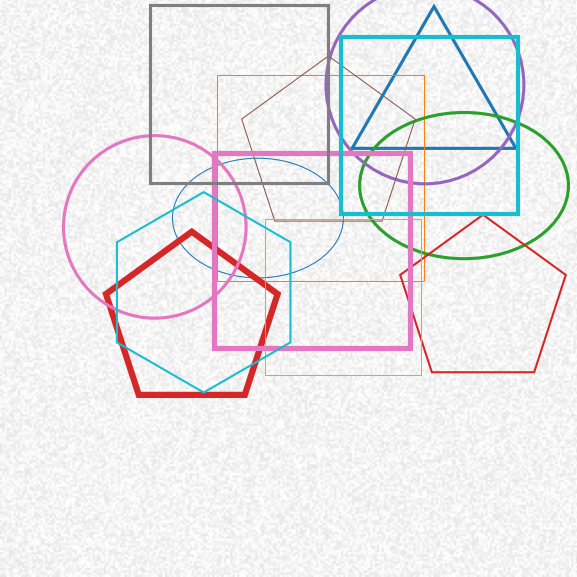[{"shape": "triangle", "thickness": 1.5, "radius": 0.82, "center": [0.752, 0.824]}, {"shape": "oval", "thickness": 0.5, "radius": 0.74, "center": [0.447, 0.622]}, {"shape": "square", "thickness": 0.5, "radius": 0.89, "center": [0.555, 0.691]}, {"shape": "oval", "thickness": 1.5, "radius": 0.9, "center": [0.804, 0.678]}, {"shape": "pentagon", "thickness": 3, "radius": 0.78, "center": [0.332, 0.442]}, {"shape": "pentagon", "thickness": 1, "radius": 0.75, "center": [0.836, 0.477]}, {"shape": "circle", "thickness": 1.5, "radius": 0.86, "center": [0.736, 0.852]}, {"shape": "pentagon", "thickness": 0.5, "radius": 0.79, "center": [0.569, 0.744]}, {"shape": "square", "thickness": 2.5, "radius": 0.85, "center": [0.54, 0.565]}, {"shape": "circle", "thickness": 1.5, "radius": 0.79, "center": [0.268, 0.606]}, {"shape": "square", "thickness": 1.5, "radius": 0.77, "center": [0.414, 0.836]}, {"shape": "square", "thickness": 0.5, "radius": 0.67, "center": [0.594, 0.485]}, {"shape": "square", "thickness": 2, "radius": 0.77, "center": [0.744, 0.782]}, {"shape": "hexagon", "thickness": 1, "radius": 0.87, "center": [0.353, 0.493]}]